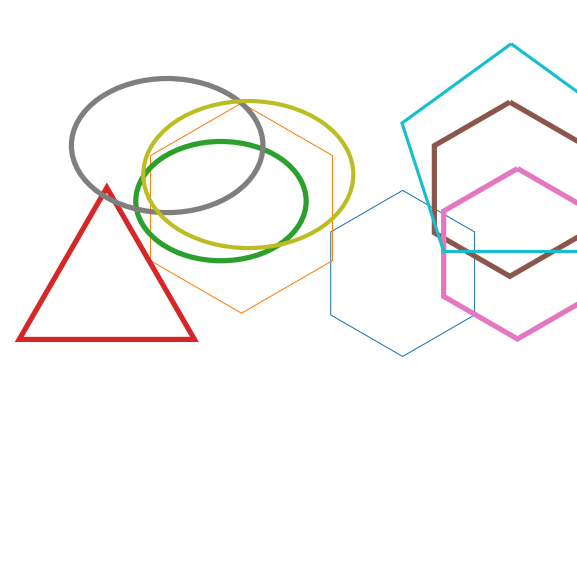[{"shape": "hexagon", "thickness": 0.5, "radius": 0.72, "center": [0.697, 0.526]}, {"shape": "hexagon", "thickness": 0.5, "radius": 0.91, "center": [0.418, 0.639]}, {"shape": "oval", "thickness": 2.5, "radius": 0.74, "center": [0.383, 0.651]}, {"shape": "triangle", "thickness": 2.5, "radius": 0.88, "center": [0.185, 0.499]}, {"shape": "hexagon", "thickness": 2.5, "radius": 0.75, "center": [0.883, 0.671]}, {"shape": "hexagon", "thickness": 2.5, "radius": 0.74, "center": [0.896, 0.56]}, {"shape": "oval", "thickness": 2.5, "radius": 0.83, "center": [0.289, 0.747]}, {"shape": "oval", "thickness": 2, "radius": 0.91, "center": [0.43, 0.697]}, {"shape": "pentagon", "thickness": 1.5, "radius": 0.99, "center": [0.885, 0.725]}]